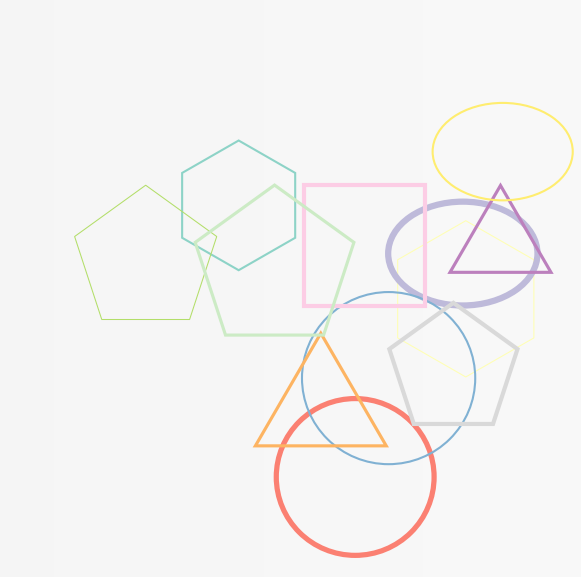[{"shape": "hexagon", "thickness": 1, "radius": 0.56, "center": [0.411, 0.644]}, {"shape": "hexagon", "thickness": 0.5, "radius": 0.68, "center": [0.801, 0.482]}, {"shape": "oval", "thickness": 3, "radius": 0.64, "center": [0.796, 0.56]}, {"shape": "circle", "thickness": 2.5, "radius": 0.68, "center": [0.611, 0.173]}, {"shape": "circle", "thickness": 1, "radius": 0.75, "center": [0.669, 0.344]}, {"shape": "triangle", "thickness": 1.5, "radius": 0.65, "center": [0.552, 0.292]}, {"shape": "pentagon", "thickness": 0.5, "radius": 0.64, "center": [0.251, 0.55]}, {"shape": "square", "thickness": 2, "radius": 0.52, "center": [0.627, 0.574]}, {"shape": "pentagon", "thickness": 2, "radius": 0.58, "center": [0.78, 0.359]}, {"shape": "triangle", "thickness": 1.5, "radius": 0.5, "center": [0.861, 0.578]}, {"shape": "pentagon", "thickness": 1.5, "radius": 0.72, "center": [0.472, 0.535]}, {"shape": "oval", "thickness": 1, "radius": 0.6, "center": [0.865, 0.737]}]